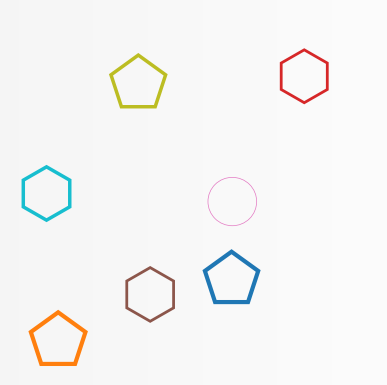[{"shape": "pentagon", "thickness": 3, "radius": 0.36, "center": [0.598, 0.274]}, {"shape": "pentagon", "thickness": 3, "radius": 0.37, "center": [0.15, 0.115]}, {"shape": "hexagon", "thickness": 2, "radius": 0.34, "center": [0.785, 0.802]}, {"shape": "hexagon", "thickness": 2, "radius": 0.35, "center": [0.388, 0.235]}, {"shape": "circle", "thickness": 0.5, "radius": 0.31, "center": [0.6, 0.477]}, {"shape": "pentagon", "thickness": 2.5, "radius": 0.37, "center": [0.357, 0.783]}, {"shape": "hexagon", "thickness": 2.5, "radius": 0.35, "center": [0.12, 0.497]}]